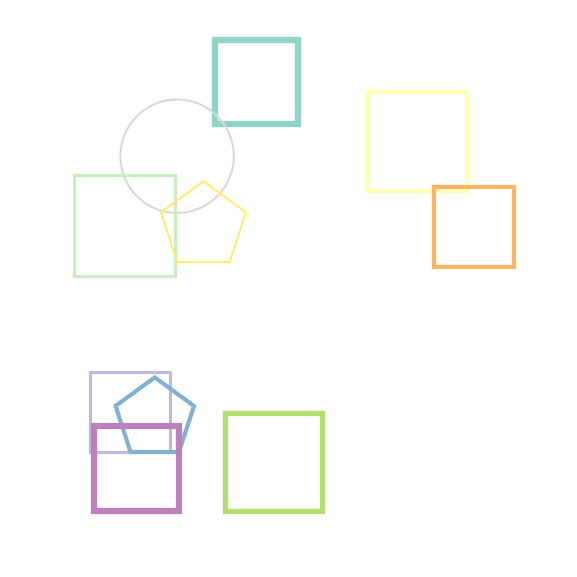[{"shape": "square", "thickness": 3, "radius": 0.36, "center": [0.444, 0.857]}, {"shape": "square", "thickness": 2, "radius": 0.43, "center": [0.724, 0.753]}, {"shape": "square", "thickness": 1.5, "radius": 0.35, "center": [0.226, 0.285]}, {"shape": "pentagon", "thickness": 2, "radius": 0.36, "center": [0.268, 0.274]}, {"shape": "square", "thickness": 2, "radius": 0.35, "center": [0.82, 0.606]}, {"shape": "square", "thickness": 2.5, "radius": 0.42, "center": [0.473, 0.199]}, {"shape": "circle", "thickness": 1, "radius": 0.49, "center": [0.307, 0.729]}, {"shape": "square", "thickness": 3, "radius": 0.37, "center": [0.237, 0.188]}, {"shape": "square", "thickness": 1.5, "radius": 0.44, "center": [0.215, 0.609]}, {"shape": "pentagon", "thickness": 1, "radius": 0.39, "center": [0.352, 0.608]}]